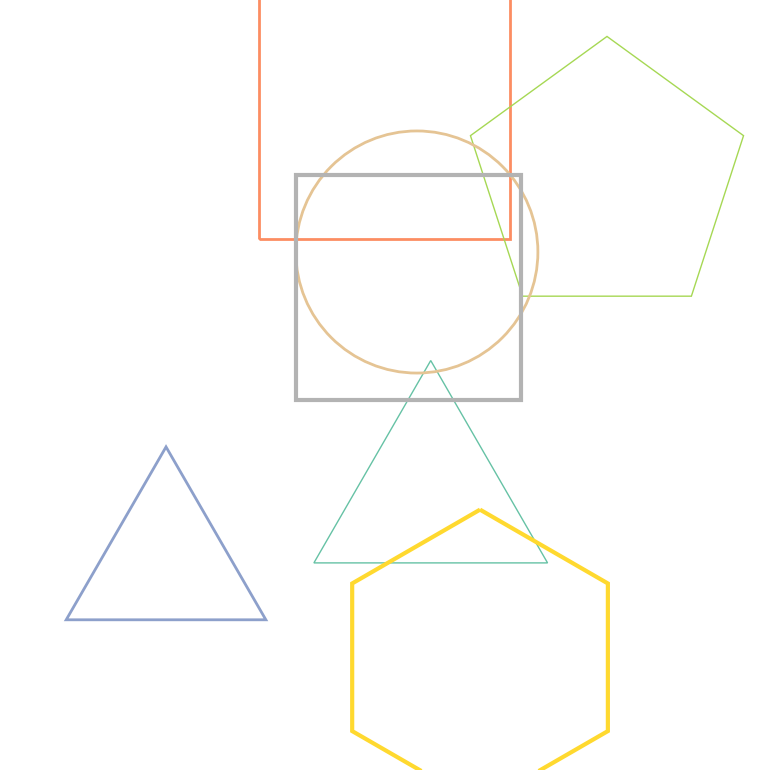[{"shape": "triangle", "thickness": 0.5, "radius": 0.88, "center": [0.559, 0.357]}, {"shape": "square", "thickness": 1, "radius": 0.81, "center": [0.5, 0.853]}, {"shape": "triangle", "thickness": 1, "radius": 0.75, "center": [0.216, 0.27]}, {"shape": "pentagon", "thickness": 0.5, "radius": 0.93, "center": [0.788, 0.766]}, {"shape": "hexagon", "thickness": 1.5, "radius": 0.96, "center": [0.623, 0.146]}, {"shape": "circle", "thickness": 1, "radius": 0.79, "center": [0.541, 0.673]}, {"shape": "square", "thickness": 1.5, "radius": 0.73, "center": [0.53, 0.627]}]